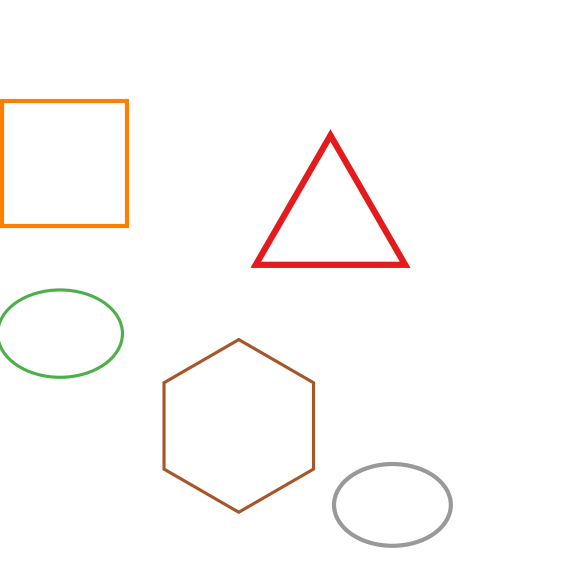[{"shape": "triangle", "thickness": 3, "radius": 0.75, "center": [0.572, 0.615]}, {"shape": "oval", "thickness": 1.5, "radius": 0.54, "center": [0.104, 0.421]}, {"shape": "square", "thickness": 2, "radius": 0.54, "center": [0.112, 0.716]}, {"shape": "hexagon", "thickness": 1.5, "radius": 0.75, "center": [0.413, 0.262]}, {"shape": "oval", "thickness": 2, "radius": 0.51, "center": [0.68, 0.125]}]